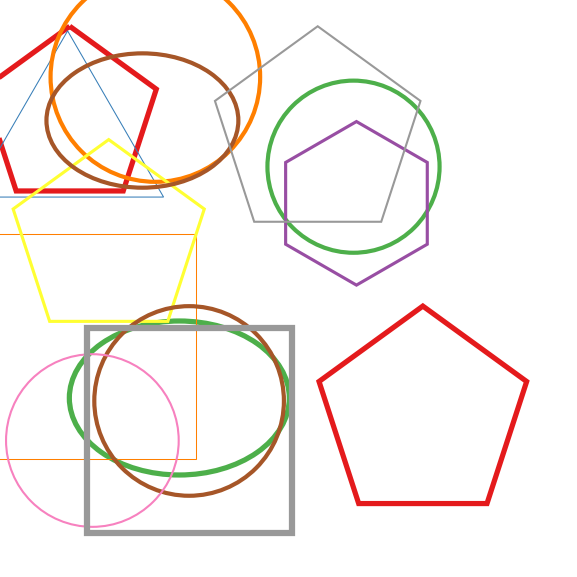[{"shape": "pentagon", "thickness": 2.5, "radius": 0.95, "center": [0.732, 0.28]}, {"shape": "pentagon", "thickness": 2.5, "radius": 0.79, "center": [0.121, 0.796]}, {"shape": "triangle", "thickness": 0.5, "radius": 0.96, "center": [0.117, 0.754]}, {"shape": "circle", "thickness": 2, "radius": 0.75, "center": [0.612, 0.71]}, {"shape": "oval", "thickness": 2.5, "radius": 0.95, "center": [0.311, 0.31]}, {"shape": "hexagon", "thickness": 1.5, "radius": 0.71, "center": [0.617, 0.647]}, {"shape": "circle", "thickness": 2, "radius": 0.91, "center": [0.269, 0.866]}, {"shape": "square", "thickness": 0.5, "radius": 0.98, "center": [0.144, 0.399]}, {"shape": "pentagon", "thickness": 1.5, "radius": 0.87, "center": [0.188, 0.583]}, {"shape": "circle", "thickness": 2, "radius": 0.82, "center": [0.327, 0.305]}, {"shape": "oval", "thickness": 2, "radius": 0.83, "center": [0.247, 0.79]}, {"shape": "circle", "thickness": 1, "radius": 0.75, "center": [0.16, 0.236]}, {"shape": "pentagon", "thickness": 1, "radius": 0.94, "center": [0.55, 0.767]}, {"shape": "square", "thickness": 3, "radius": 0.89, "center": [0.328, 0.253]}]